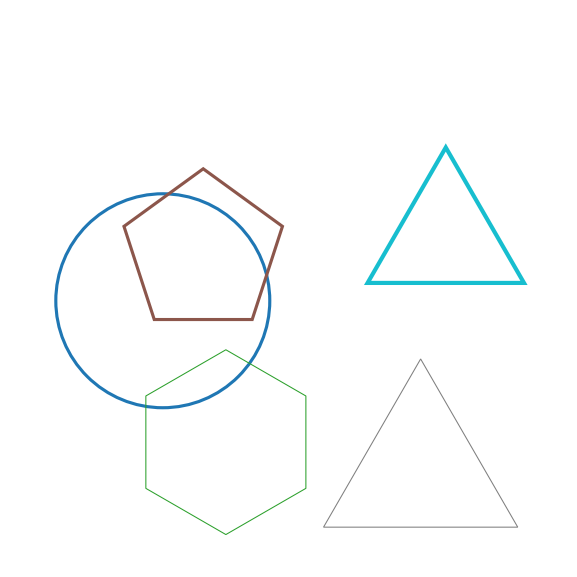[{"shape": "circle", "thickness": 1.5, "radius": 0.93, "center": [0.282, 0.478]}, {"shape": "hexagon", "thickness": 0.5, "radius": 0.8, "center": [0.391, 0.233]}, {"shape": "pentagon", "thickness": 1.5, "radius": 0.72, "center": [0.352, 0.563]}, {"shape": "triangle", "thickness": 0.5, "radius": 0.97, "center": [0.728, 0.183]}, {"shape": "triangle", "thickness": 2, "radius": 0.78, "center": [0.772, 0.587]}]